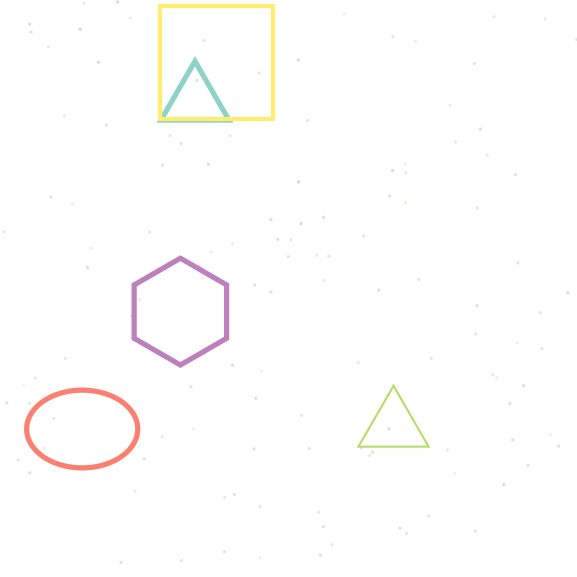[{"shape": "triangle", "thickness": 2.5, "radius": 0.34, "center": [0.338, 0.825]}, {"shape": "oval", "thickness": 2.5, "radius": 0.48, "center": [0.142, 0.256]}, {"shape": "triangle", "thickness": 1, "radius": 0.35, "center": [0.681, 0.261]}, {"shape": "hexagon", "thickness": 2.5, "radius": 0.46, "center": [0.312, 0.46]}, {"shape": "square", "thickness": 2, "radius": 0.49, "center": [0.374, 0.891]}]